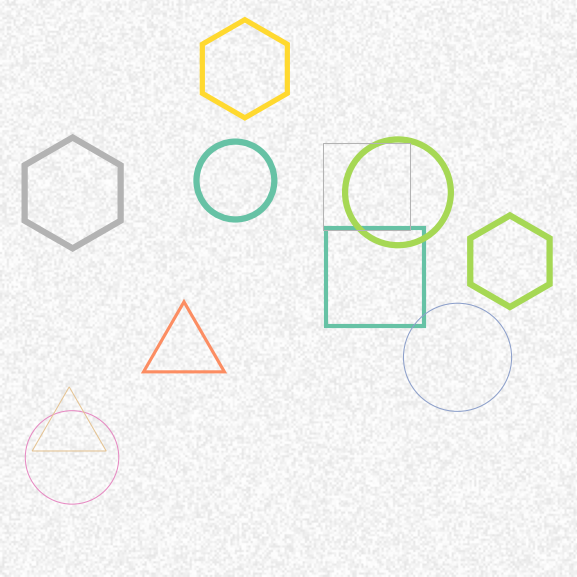[{"shape": "square", "thickness": 2, "radius": 0.42, "center": [0.65, 0.519]}, {"shape": "circle", "thickness": 3, "radius": 0.34, "center": [0.408, 0.687]}, {"shape": "triangle", "thickness": 1.5, "radius": 0.4, "center": [0.319, 0.396]}, {"shape": "circle", "thickness": 0.5, "radius": 0.47, "center": [0.792, 0.38]}, {"shape": "circle", "thickness": 0.5, "radius": 0.4, "center": [0.125, 0.207]}, {"shape": "circle", "thickness": 3, "radius": 0.46, "center": [0.689, 0.666]}, {"shape": "hexagon", "thickness": 3, "radius": 0.4, "center": [0.883, 0.547]}, {"shape": "hexagon", "thickness": 2.5, "radius": 0.42, "center": [0.424, 0.88]}, {"shape": "triangle", "thickness": 0.5, "radius": 0.37, "center": [0.12, 0.255]}, {"shape": "square", "thickness": 0.5, "radius": 0.38, "center": [0.634, 0.676]}, {"shape": "hexagon", "thickness": 3, "radius": 0.48, "center": [0.126, 0.665]}]